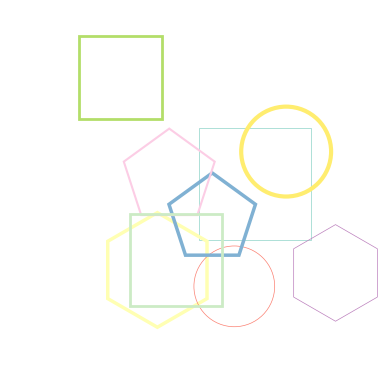[{"shape": "square", "thickness": 0.5, "radius": 0.73, "center": [0.663, 0.521]}, {"shape": "hexagon", "thickness": 2.5, "radius": 0.74, "center": [0.409, 0.299]}, {"shape": "circle", "thickness": 0.5, "radius": 0.52, "center": [0.609, 0.256]}, {"shape": "pentagon", "thickness": 2.5, "radius": 0.59, "center": [0.551, 0.433]}, {"shape": "square", "thickness": 2, "radius": 0.54, "center": [0.312, 0.798]}, {"shape": "pentagon", "thickness": 1.5, "radius": 0.62, "center": [0.44, 0.542]}, {"shape": "hexagon", "thickness": 0.5, "radius": 0.63, "center": [0.871, 0.291]}, {"shape": "square", "thickness": 2, "radius": 0.6, "center": [0.457, 0.325]}, {"shape": "circle", "thickness": 3, "radius": 0.58, "center": [0.743, 0.606]}]